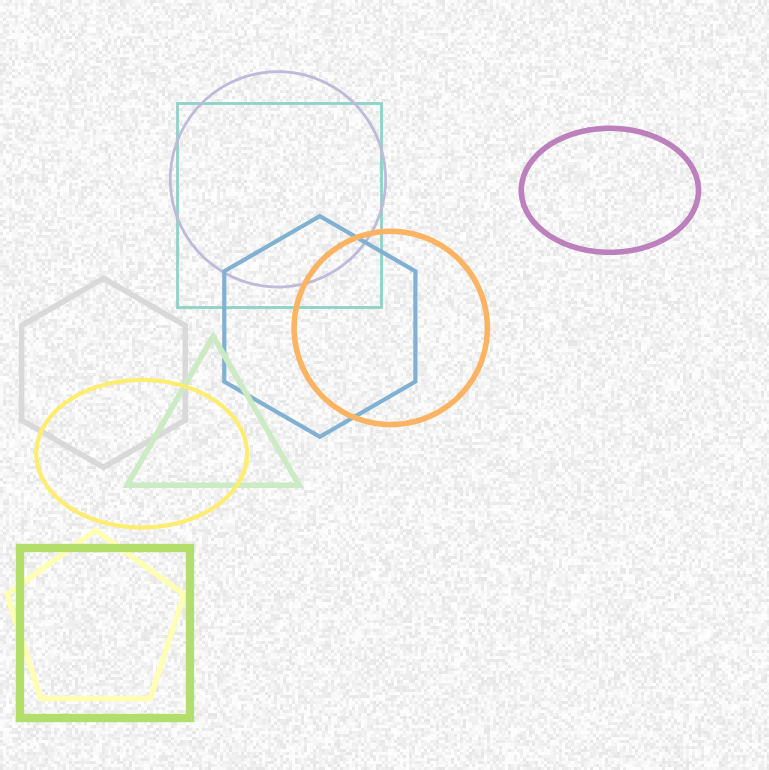[{"shape": "square", "thickness": 1, "radius": 0.66, "center": [0.363, 0.734]}, {"shape": "pentagon", "thickness": 2, "radius": 0.6, "center": [0.124, 0.191]}, {"shape": "circle", "thickness": 1, "radius": 0.7, "center": [0.361, 0.767]}, {"shape": "hexagon", "thickness": 1.5, "radius": 0.72, "center": [0.415, 0.576]}, {"shape": "circle", "thickness": 2, "radius": 0.63, "center": [0.507, 0.574]}, {"shape": "square", "thickness": 3, "radius": 0.55, "center": [0.136, 0.178]}, {"shape": "hexagon", "thickness": 2, "radius": 0.61, "center": [0.134, 0.516]}, {"shape": "oval", "thickness": 2, "radius": 0.58, "center": [0.792, 0.753]}, {"shape": "triangle", "thickness": 2, "radius": 0.64, "center": [0.277, 0.434]}, {"shape": "oval", "thickness": 1.5, "radius": 0.68, "center": [0.184, 0.411]}]